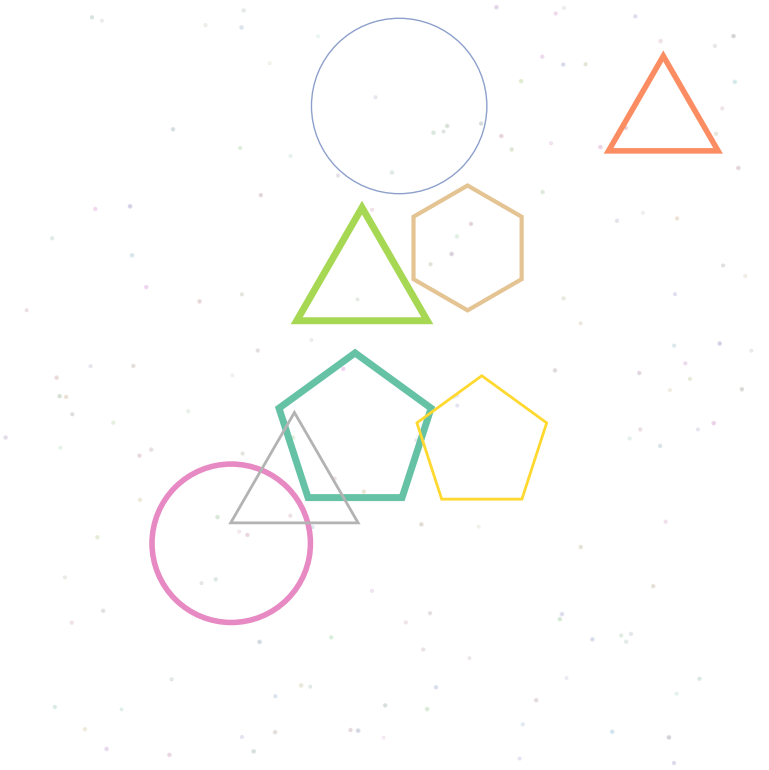[{"shape": "pentagon", "thickness": 2.5, "radius": 0.52, "center": [0.461, 0.438]}, {"shape": "triangle", "thickness": 2, "radius": 0.41, "center": [0.861, 0.845]}, {"shape": "circle", "thickness": 0.5, "radius": 0.57, "center": [0.518, 0.862]}, {"shape": "circle", "thickness": 2, "radius": 0.51, "center": [0.3, 0.294]}, {"shape": "triangle", "thickness": 2.5, "radius": 0.49, "center": [0.47, 0.632]}, {"shape": "pentagon", "thickness": 1, "radius": 0.44, "center": [0.626, 0.423]}, {"shape": "hexagon", "thickness": 1.5, "radius": 0.41, "center": [0.607, 0.678]}, {"shape": "triangle", "thickness": 1, "radius": 0.48, "center": [0.382, 0.369]}]